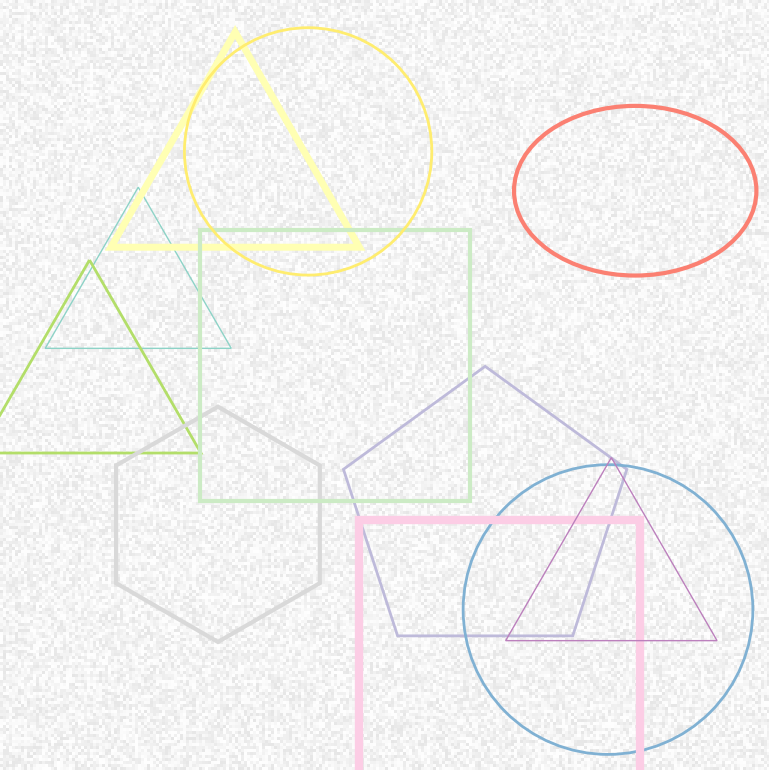[{"shape": "triangle", "thickness": 0.5, "radius": 0.7, "center": [0.18, 0.617]}, {"shape": "triangle", "thickness": 2.5, "radius": 0.93, "center": [0.305, 0.772]}, {"shape": "pentagon", "thickness": 1, "radius": 0.97, "center": [0.63, 0.331]}, {"shape": "oval", "thickness": 1.5, "radius": 0.79, "center": [0.825, 0.752]}, {"shape": "circle", "thickness": 1, "radius": 0.94, "center": [0.79, 0.208]}, {"shape": "triangle", "thickness": 1, "radius": 0.84, "center": [0.116, 0.495]}, {"shape": "square", "thickness": 3, "radius": 0.91, "center": [0.649, 0.143]}, {"shape": "hexagon", "thickness": 1.5, "radius": 0.76, "center": [0.283, 0.319]}, {"shape": "triangle", "thickness": 0.5, "radius": 0.79, "center": [0.794, 0.247]}, {"shape": "square", "thickness": 1.5, "radius": 0.88, "center": [0.435, 0.525]}, {"shape": "circle", "thickness": 1, "radius": 0.8, "center": [0.4, 0.803]}]